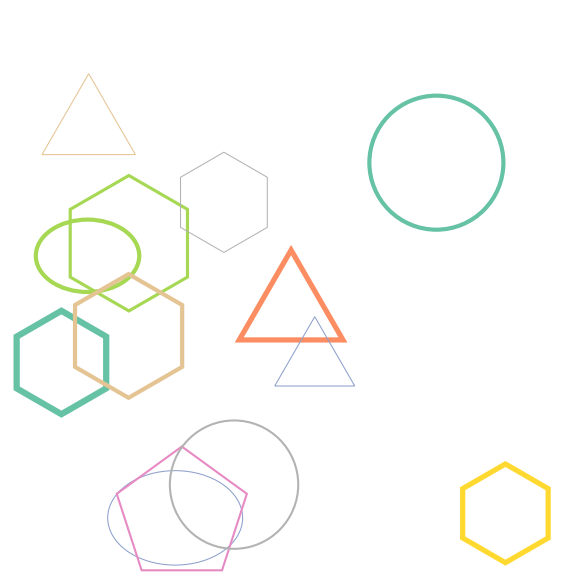[{"shape": "hexagon", "thickness": 3, "radius": 0.45, "center": [0.106, 0.371]}, {"shape": "circle", "thickness": 2, "radius": 0.58, "center": [0.756, 0.717]}, {"shape": "triangle", "thickness": 2.5, "radius": 0.52, "center": [0.504, 0.462]}, {"shape": "triangle", "thickness": 0.5, "radius": 0.4, "center": [0.545, 0.371]}, {"shape": "oval", "thickness": 0.5, "radius": 0.58, "center": [0.303, 0.102]}, {"shape": "pentagon", "thickness": 1, "radius": 0.59, "center": [0.315, 0.107]}, {"shape": "oval", "thickness": 2, "radius": 0.45, "center": [0.152, 0.556]}, {"shape": "hexagon", "thickness": 1.5, "radius": 0.59, "center": [0.223, 0.578]}, {"shape": "hexagon", "thickness": 2.5, "radius": 0.43, "center": [0.875, 0.11]}, {"shape": "hexagon", "thickness": 2, "radius": 0.54, "center": [0.223, 0.417]}, {"shape": "triangle", "thickness": 0.5, "radius": 0.47, "center": [0.154, 0.778]}, {"shape": "circle", "thickness": 1, "radius": 0.56, "center": [0.405, 0.16]}, {"shape": "hexagon", "thickness": 0.5, "radius": 0.43, "center": [0.388, 0.649]}]